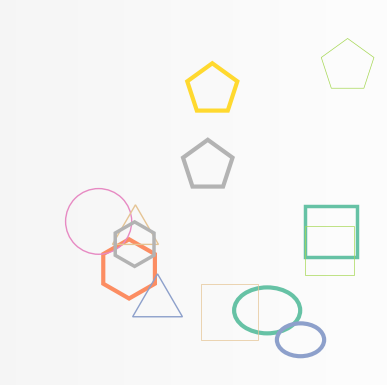[{"shape": "square", "thickness": 2.5, "radius": 0.33, "center": [0.855, 0.398]}, {"shape": "oval", "thickness": 3, "radius": 0.43, "center": [0.689, 0.194]}, {"shape": "hexagon", "thickness": 3, "radius": 0.38, "center": [0.333, 0.302]}, {"shape": "triangle", "thickness": 1, "radius": 0.37, "center": [0.407, 0.214]}, {"shape": "oval", "thickness": 3, "radius": 0.3, "center": [0.776, 0.117]}, {"shape": "circle", "thickness": 1, "radius": 0.43, "center": [0.255, 0.425]}, {"shape": "square", "thickness": 0.5, "radius": 0.32, "center": [0.851, 0.35]}, {"shape": "pentagon", "thickness": 0.5, "radius": 0.36, "center": [0.897, 0.829]}, {"shape": "pentagon", "thickness": 3, "radius": 0.34, "center": [0.548, 0.768]}, {"shape": "square", "thickness": 0.5, "radius": 0.37, "center": [0.593, 0.19]}, {"shape": "triangle", "thickness": 1, "radius": 0.34, "center": [0.35, 0.399]}, {"shape": "hexagon", "thickness": 2.5, "radius": 0.29, "center": [0.347, 0.366]}, {"shape": "pentagon", "thickness": 3, "radius": 0.34, "center": [0.536, 0.57]}]